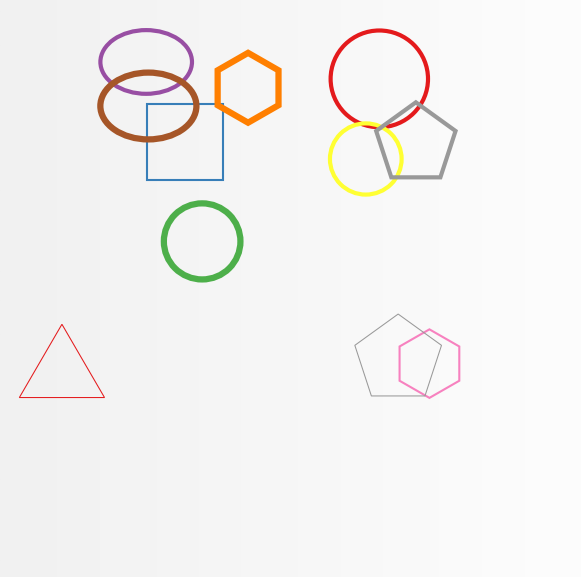[{"shape": "triangle", "thickness": 0.5, "radius": 0.42, "center": [0.107, 0.353]}, {"shape": "circle", "thickness": 2, "radius": 0.42, "center": [0.653, 0.863]}, {"shape": "square", "thickness": 1, "radius": 0.33, "center": [0.318, 0.754]}, {"shape": "circle", "thickness": 3, "radius": 0.33, "center": [0.348, 0.581]}, {"shape": "oval", "thickness": 2, "radius": 0.39, "center": [0.252, 0.892]}, {"shape": "hexagon", "thickness": 3, "radius": 0.3, "center": [0.427, 0.847]}, {"shape": "circle", "thickness": 2, "radius": 0.31, "center": [0.629, 0.724]}, {"shape": "oval", "thickness": 3, "radius": 0.41, "center": [0.255, 0.816]}, {"shape": "hexagon", "thickness": 1, "radius": 0.3, "center": [0.739, 0.369]}, {"shape": "pentagon", "thickness": 2, "radius": 0.36, "center": [0.715, 0.75]}, {"shape": "pentagon", "thickness": 0.5, "radius": 0.39, "center": [0.685, 0.377]}]